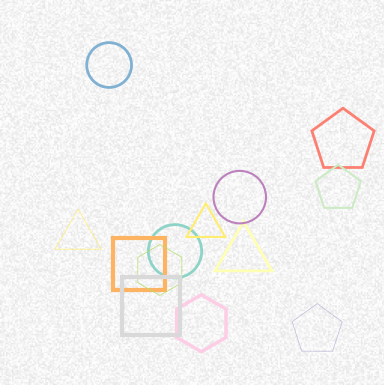[{"shape": "circle", "thickness": 2, "radius": 0.35, "center": [0.455, 0.347]}, {"shape": "triangle", "thickness": 2, "radius": 0.43, "center": [0.632, 0.339]}, {"shape": "pentagon", "thickness": 0.5, "radius": 0.34, "center": [0.824, 0.143]}, {"shape": "pentagon", "thickness": 2, "radius": 0.43, "center": [0.891, 0.634]}, {"shape": "circle", "thickness": 2, "radius": 0.29, "center": [0.283, 0.831]}, {"shape": "square", "thickness": 3, "radius": 0.34, "center": [0.361, 0.314]}, {"shape": "hexagon", "thickness": 0.5, "radius": 0.33, "center": [0.415, 0.299]}, {"shape": "hexagon", "thickness": 2.5, "radius": 0.37, "center": [0.523, 0.16]}, {"shape": "square", "thickness": 3, "radius": 0.38, "center": [0.392, 0.204]}, {"shape": "circle", "thickness": 1.5, "radius": 0.34, "center": [0.623, 0.488]}, {"shape": "pentagon", "thickness": 1.5, "radius": 0.31, "center": [0.878, 0.51]}, {"shape": "triangle", "thickness": 0.5, "radius": 0.35, "center": [0.203, 0.387]}, {"shape": "triangle", "thickness": 1.5, "radius": 0.29, "center": [0.535, 0.414]}]